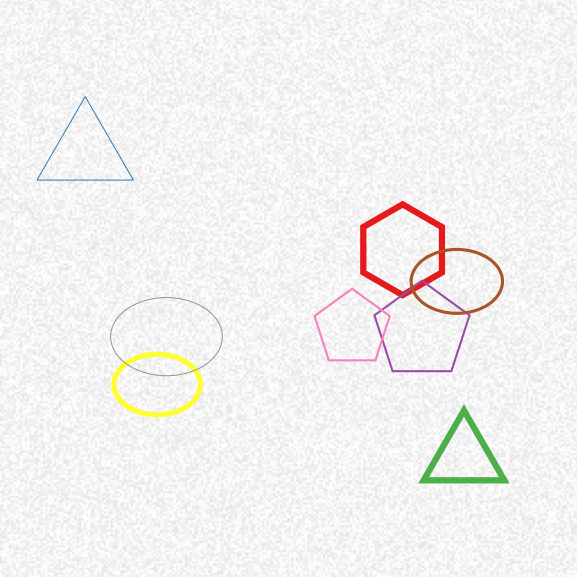[{"shape": "hexagon", "thickness": 3, "radius": 0.39, "center": [0.697, 0.567]}, {"shape": "triangle", "thickness": 0.5, "radius": 0.48, "center": [0.148, 0.736]}, {"shape": "triangle", "thickness": 3, "radius": 0.4, "center": [0.803, 0.208]}, {"shape": "pentagon", "thickness": 1, "radius": 0.43, "center": [0.731, 0.426]}, {"shape": "oval", "thickness": 2.5, "radius": 0.37, "center": [0.272, 0.333]}, {"shape": "oval", "thickness": 1.5, "radius": 0.4, "center": [0.791, 0.512]}, {"shape": "pentagon", "thickness": 1, "radius": 0.34, "center": [0.61, 0.431]}, {"shape": "oval", "thickness": 0.5, "radius": 0.48, "center": [0.288, 0.416]}]